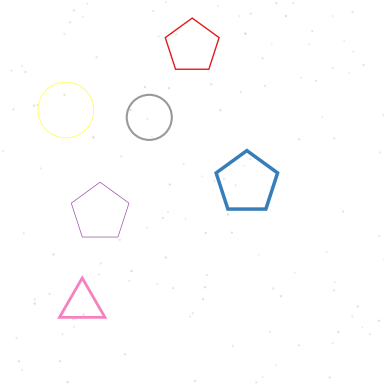[{"shape": "pentagon", "thickness": 1, "radius": 0.37, "center": [0.499, 0.88]}, {"shape": "pentagon", "thickness": 2.5, "radius": 0.42, "center": [0.641, 0.525]}, {"shape": "pentagon", "thickness": 0.5, "radius": 0.39, "center": [0.26, 0.448]}, {"shape": "circle", "thickness": 0.5, "radius": 0.36, "center": [0.171, 0.714]}, {"shape": "triangle", "thickness": 2, "radius": 0.34, "center": [0.214, 0.21]}, {"shape": "circle", "thickness": 1.5, "radius": 0.29, "center": [0.388, 0.695]}]